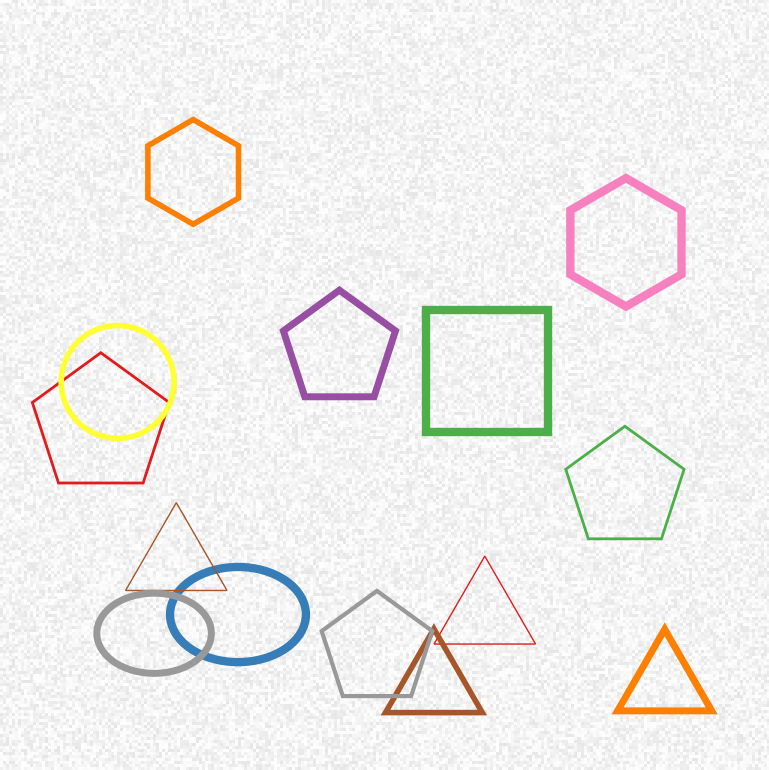[{"shape": "triangle", "thickness": 0.5, "radius": 0.38, "center": [0.63, 0.202]}, {"shape": "pentagon", "thickness": 1, "radius": 0.47, "center": [0.131, 0.448]}, {"shape": "oval", "thickness": 3, "radius": 0.44, "center": [0.309, 0.202]}, {"shape": "pentagon", "thickness": 1, "radius": 0.4, "center": [0.812, 0.366]}, {"shape": "square", "thickness": 3, "radius": 0.39, "center": [0.632, 0.518]}, {"shape": "pentagon", "thickness": 2.5, "radius": 0.38, "center": [0.441, 0.547]}, {"shape": "triangle", "thickness": 2.5, "radius": 0.35, "center": [0.863, 0.112]}, {"shape": "hexagon", "thickness": 2, "radius": 0.34, "center": [0.251, 0.777]}, {"shape": "circle", "thickness": 2, "radius": 0.37, "center": [0.153, 0.504]}, {"shape": "triangle", "thickness": 0.5, "radius": 0.38, "center": [0.229, 0.271]}, {"shape": "triangle", "thickness": 2, "radius": 0.36, "center": [0.564, 0.111]}, {"shape": "hexagon", "thickness": 3, "radius": 0.42, "center": [0.813, 0.685]}, {"shape": "oval", "thickness": 2.5, "radius": 0.37, "center": [0.2, 0.178]}, {"shape": "pentagon", "thickness": 1.5, "radius": 0.38, "center": [0.49, 0.157]}]